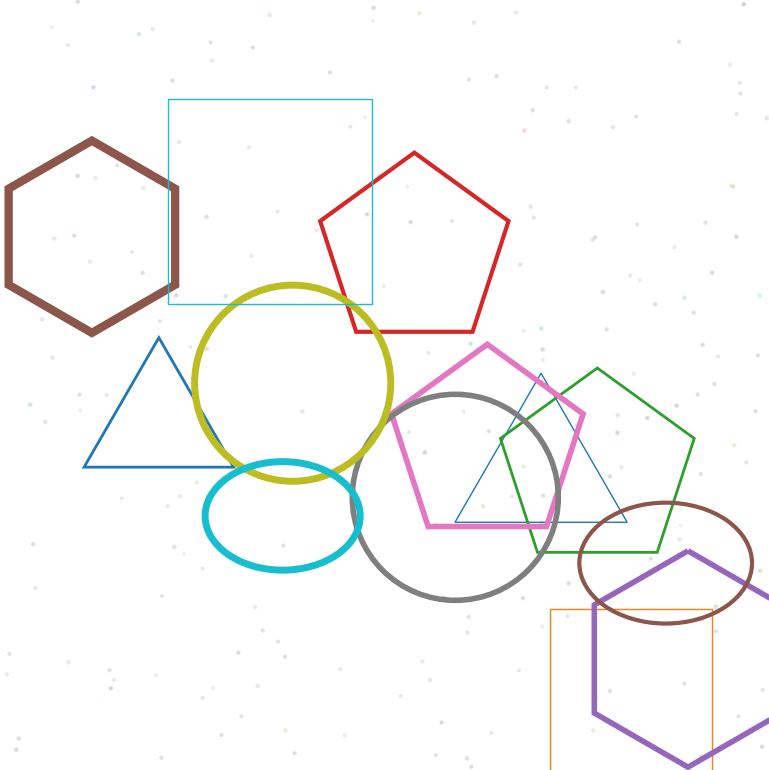[{"shape": "triangle", "thickness": 0.5, "radius": 0.65, "center": [0.703, 0.386]}, {"shape": "triangle", "thickness": 1, "radius": 0.56, "center": [0.206, 0.449]}, {"shape": "square", "thickness": 0.5, "radius": 0.53, "center": [0.82, 0.104]}, {"shape": "pentagon", "thickness": 1, "radius": 0.66, "center": [0.776, 0.39]}, {"shape": "pentagon", "thickness": 1.5, "radius": 0.64, "center": [0.538, 0.673]}, {"shape": "hexagon", "thickness": 2, "radius": 0.7, "center": [0.893, 0.144]}, {"shape": "hexagon", "thickness": 3, "radius": 0.62, "center": [0.119, 0.693]}, {"shape": "oval", "thickness": 1.5, "radius": 0.56, "center": [0.865, 0.269]}, {"shape": "pentagon", "thickness": 2, "radius": 0.65, "center": [0.633, 0.422]}, {"shape": "circle", "thickness": 2, "radius": 0.67, "center": [0.591, 0.354]}, {"shape": "circle", "thickness": 2.5, "radius": 0.64, "center": [0.38, 0.502]}, {"shape": "square", "thickness": 0.5, "radius": 0.66, "center": [0.35, 0.738]}, {"shape": "oval", "thickness": 2.5, "radius": 0.5, "center": [0.367, 0.33]}]